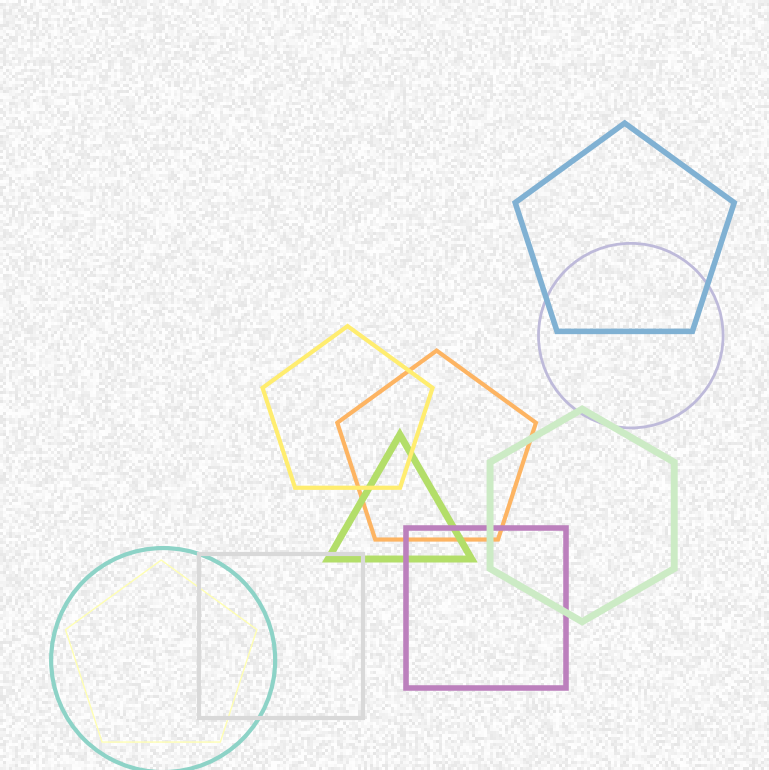[{"shape": "circle", "thickness": 1.5, "radius": 0.73, "center": [0.212, 0.143]}, {"shape": "pentagon", "thickness": 0.5, "radius": 0.65, "center": [0.209, 0.142]}, {"shape": "circle", "thickness": 1, "radius": 0.6, "center": [0.819, 0.564]}, {"shape": "pentagon", "thickness": 2, "radius": 0.75, "center": [0.811, 0.691]}, {"shape": "pentagon", "thickness": 1.5, "radius": 0.68, "center": [0.567, 0.409]}, {"shape": "triangle", "thickness": 2.5, "radius": 0.54, "center": [0.519, 0.328]}, {"shape": "square", "thickness": 1.5, "radius": 0.53, "center": [0.365, 0.174]}, {"shape": "square", "thickness": 2, "radius": 0.52, "center": [0.631, 0.211]}, {"shape": "hexagon", "thickness": 2.5, "radius": 0.69, "center": [0.756, 0.331]}, {"shape": "pentagon", "thickness": 1.5, "radius": 0.58, "center": [0.451, 0.46]}]